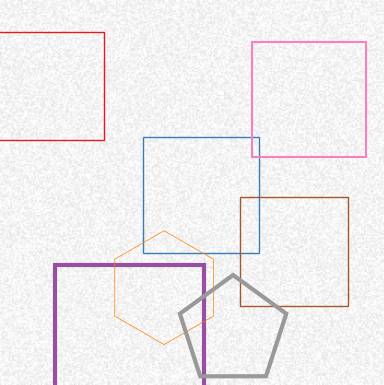[{"shape": "square", "thickness": 1, "radius": 0.7, "center": [0.13, 0.777]}, {"shape": "square", "thickness": 1, "radius": 0.75, "center": [0.522, 0.493]}, {"shape": "square", "thickness": 3, "radius": 0.96, "center": [0.337, 0.12]}, {"shape": "hexagon", "thickness": 0.5, "radius": 0.74, "center": [0.426, 0.253]}, {"shape": "square", "thickness": 1, "radius": 0.71, "center": [0.764, 0.348]}, {"shape": "square", "thickness": 1.5, "radius": 0.74, "center": [0.803, 0.742]}, {"shape": "pentagon", "thickness": 3, "radius": 0.73, "center": [0.605, 0.14]}]